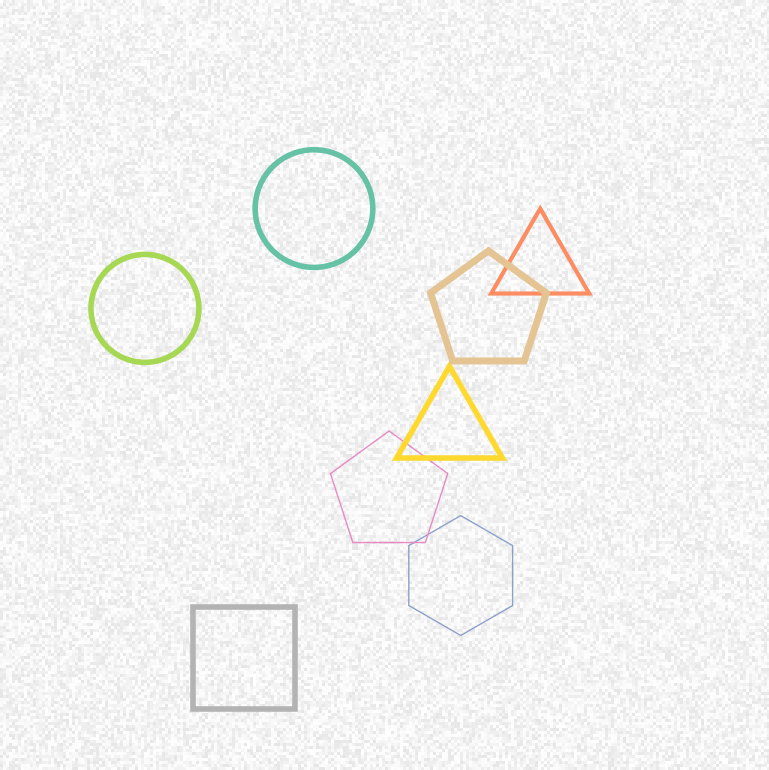[{"shape": "circle", "thickness": 2, "radius": 0.38, "center": [0.408, 0.729]}, {"shape": "triangle", "thickness": 1.5, "radius": 0.37, "center": [0.702, 0.656]}, {"shape": "hexagon", "thickness": 0.5, "radius": 0.39, "center": [0.598, 0.253]}, {"shape": "pentagon", "thickness": 0.5, "radius": 0.4, "center": [0.505, 0.36]}, {"shape": "circle", "thickness": 2, "radius": 0.35, "center": [0.188, 0.599]}, {"shape": "triangle", "thickness": 2, "radius": 0.4, "center": [0.584, 0.445]}, {"shape": "pentagon", "thickness": 2.5, "radius": 0.4, "center": [0.634, 0.595]}, {"shape": "square", "thickness": 2, "radius": 0.33, "center": [0.317, 0.146]}]